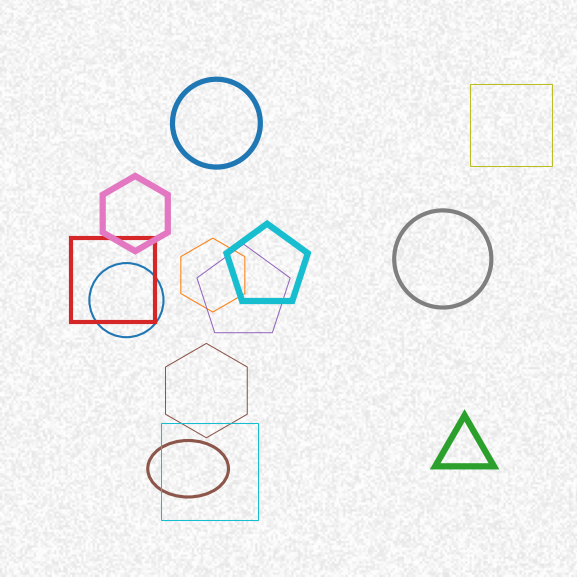[{"shape": "circle", "thickness": 1, "radius": 0.32, "center": [0.219, 0.479]}, {"shape": "circle", "thickness": 2.5, "radius": 0.38, "center": [0.375, 0.786]}, {"shape": "hexagon", "thickness": 0.5, "radius": 0.32, "center": [0.369, 0.523]}, {"shape": "triangle", "thickness": 3, "radius": 0.29, "center": [0.804, 0.221]}, {"shape": "square", "thickness": 2, "radius": 0.36, "center": [0.196, 0.514]}, {"shape": "pentagon", "thickness": 0.5, "radius": 0.42, "center": [0.422, 0.492]}, {"shape": "oval", "thickness": 1.5, "radius": 0.35, "center": [0.326, 0.187]}, {"shape": "hexagon", "thickness": 0.5, "radius": 0.41, "center": [0.357, 0.323]}, {"shape": "hexagon", "thickness": 3, "radius": 0.33, "center": [0.234, 0.629]}, {"shape": "circle", "thickness": 2, "radius": 0.42, "center": [0.767, 0.551]}, {"shape": "square", "thickness": 0.5, "radius": 0.35, "center": [0.885, 0.782]}, {"shape": "square", "thickness": 0.5, "radius": 0.42, "center": [0.362, 0.183]}, {"shape": "pentagon", "thickness": 3, "radius": 0.37, "center": [0.463, 0.538]}]